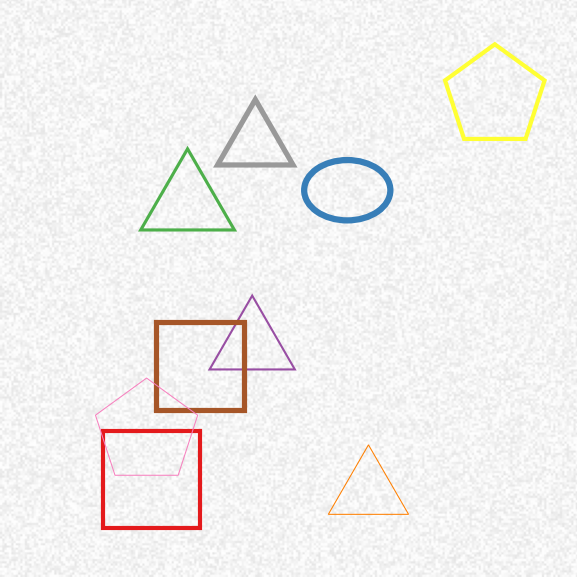[{"shape": "square", "thickness": 2, "radius": 0.42, "center": [0.262, 0.17]}, {"shape": "oval", "thickness": 3, "radius": 0.37, "center": [0.601, 0.67]}, {"shape": "triangle", "thickness": 1.5, "radius": 0.47, "center": [0.325, 0.648]}, {"shape": "triangle", "thickness": 1, "radius": 0.43, "center": [0.437, 0.402]}, {"shape": "triangle", "thickness": 0.5, "radius": 0.4, "center": [0.638, 0.149]}, {"shape": "pentagon", "thickness": 2, "radius": 0.45, "center": [0.857, 0.832]}, {"shape": "square", "thickness": 2.5, "radius": 0.38, "center": [0.347, 0.366]}, {"shape": "pentagon", "thickness": 0.5, "radius": 0.47, "center": [0.254, 0.251]}, {"shape": "triangle", "thickness": 2.5, "radius": 0.38, "center": [0.442, 0.751]}]